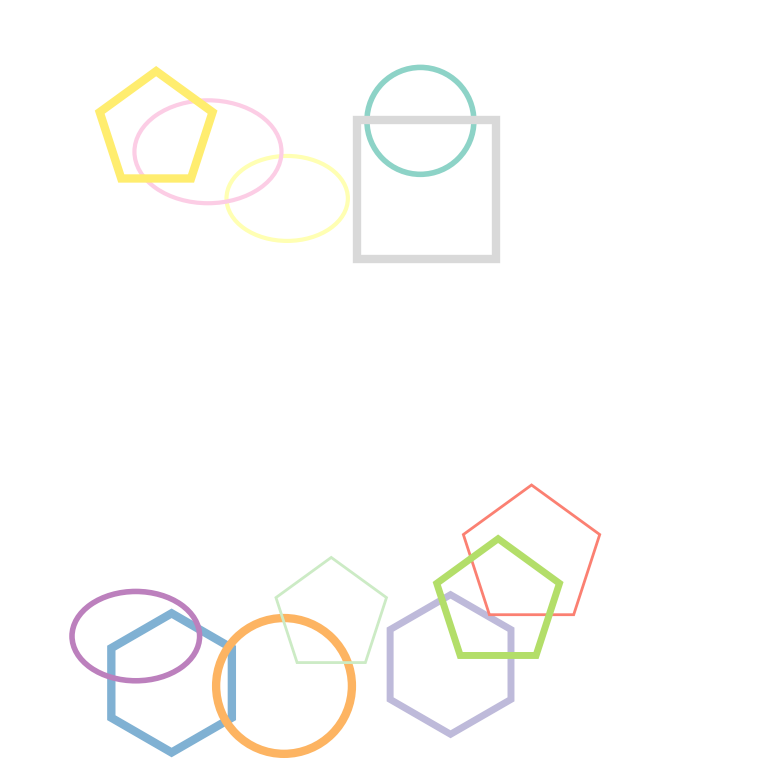[{"shape": "circle", "thickness": 2, "radius": 0.35, "center": [0.546, 0.843]}, {"shape": "oval", "thickness": 1.5, "radius": 0.39, "center": [0.373, 0.742]}, {"shape": "hexagon", "thickness": 2.5, "radius": 0.45, "center": [0.585, 0.137]}, {"shape": "pentagon", "thickness": 1, "radius": 0.47, "center": [0.69, 0.277]}, {"shape": "hexagon", "thickness": 3, "radius": 0.45, "center": [0.223, 0.113]}, {"shape": "circle", "thickness": 3, "radius": 0.44, "center": [0.369, 0.109]}, {"shape": "pentagon", "thickness": 2.5, "radius": 0.42, "center": [0.647, 0.217]}, {"shape": "oval", "thickness": 1.5, "radius": 0.48, "center": [0.27, 0.803]}, {"shape": "square", "thickness": 3, "radius": 0.45, "center": [0.554, 0.754]}, {"shape": "oval", "thickness": 2, "radius": 0.41, "center": [0.176, 0.174]}, {"shape": "pentagon", "thickness": 1, "radius": 0.38, "center": [0.43, 0.201]}, {"shape": "pentagon", "thickness": 3, "radius": 0.39, "center": [0.203, 0.831]}]